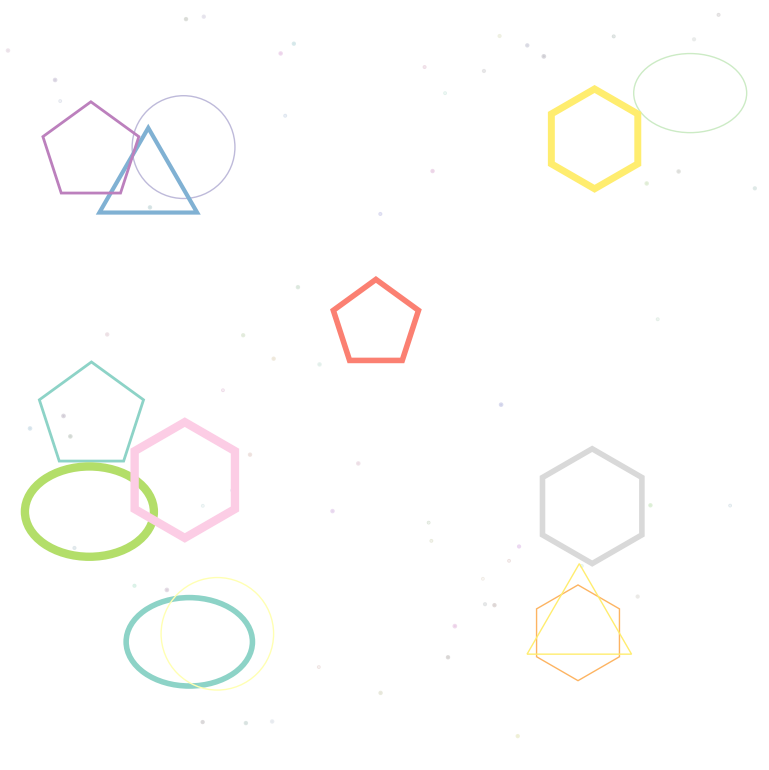[{"shape": "oval", "thickness": 2, "radius": 0.41, "center": [0.246, 0.166]}, {"shape": "pentagon", "thickness": 1, "radius": 0.36, "center": [0.119, 0.459]}, {"shape": "circle", "thickness": 0.5, "radius": 0.37, "center": [0.282, 0.177]}, {"shape": "circle", "thickness": 0.5, "radius": 0.33, "center": [0.238, 0.809]}, {"shape": "pentagon", "thickness": 2, "radius": 0.29, "center": [0.488, 0.579]}, {"shape": "triangle", "thickness": 1.5, "radius": 0.37, "center": [0.193, 0.761]}, {"shape": "hexagon", "thickness": 0.5, "radius": 0.31, "center": [0.751, 0.178]}, {"shape": "oval", "thickness": 3, "radius": 0.42, "center": [0.116, 0.336]}, {"shape": "hexagon", "thickness": 3, "radius": 0.38, "center": [0.24, 0.377]}, {"shape": "hexagon", "thickness": 2, "radius": 0.37, "center": [0.769, 0.343]}, {"shape": "pentagon", "thickness": 1, "radius": 0.33, "center": [0.118, 0.802]}, {"shape": "oval", "thickness": 0.5, "radius": 0.37, "center": [0.896, 0.879]}, {"shape": "triangle", "thickness": 0.5, "radius": 0.39, "center": [0.752, 0.19]}, {"shape": "hexagon", "thickness": 2.5, "radius": 0.32, "center": [0.772, 0.82]}]